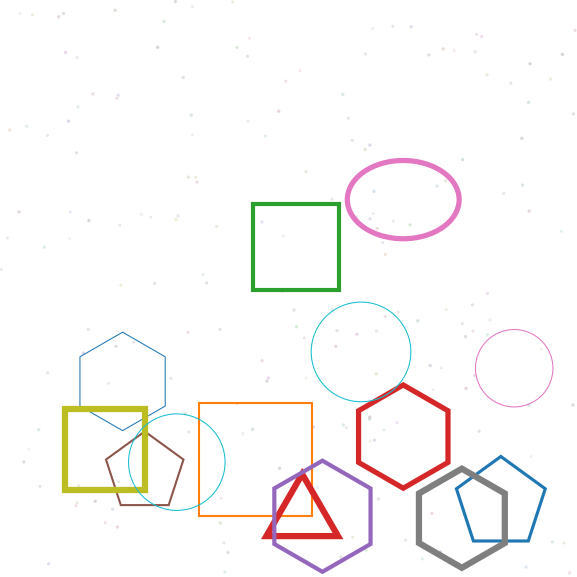[{"shape": "hexagon", "thickness": 0.5, "radius": 0.43, "center": [0.212, 0.339]}, {"shape": "pentagon", "thickness": 1.5, "radius": 0.4, "center": [0.867, 0.128]}, {"shape": "square", "thickness": 1, "radius": 0.49, "center": [0.443, 0.203]}, {"shape": "square", "thickness": 2, "radius": 0.37, "center": [0.513, 0.571]}, {"shape": "triangle", "thickness": 3, "radius": 0.36, "center": [0.523, 0.107]}, {"shape": "hexagon", "thickness": 2.5, "radius": 0.45, "center": [0.698, 0.243]}, {"shape": "hexagon", "thickness": 2, "radius": 0.48, "center": [0.558, 0.105]}, {"shape": "pentagon", "thickness": 1, "radius": 0.35, "center": [0.251, 0.182]}, {"shape": "circle", "thickness": 0.5, "radius": 0.34, "center": [0.89, 0.362]}, {"shape": "oval", "thickness": 2.5, "radius": 0.48, "center": [0.698, 0.653]}, {"shape": "hexagon", "thickness": 3, "radius": 0.43, "center": [0.8, 0.102]}, {"shape": "square", "thickness": 3, "radius": 0.35, "center": [0.182, 0.221]}, {"shape": "circle", "thickness": 0.5, "radius": 0.43, "center": [0.625, 0.39]}, {"shape": "circle", "thickness": 0.5, "radius": 0.42, "center": [0.306, 0.199]}]